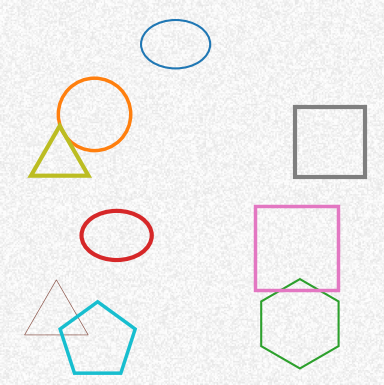[{"shape": "oval", "thickness": 1.5, "radius": 0.45, "center": [0.456, 0.885]}, {"shape": "circle", "thickness": 2.5, "radius": 0.47, "center": [0.246, 0.703]}, {"shape": "hexagon", "thickness": 1.5, "radius": 0.58, "center": [0.779, 0.159]}, {"shape": "oval", "thickness": 3, "radius": 0.46, "center": [0.303, 0.388]}, {"shape": "triangle", "thickness": 0.5, "radius": 0.48, "center": [0.146, 0.178]}, {"shape": "square", "thickness": 2.5, "radius": 0.54, "center": [0.77, 0.356]}, {"shape": "square", "thickness": 3, "radius": 0.46, "center": [0.857, 0.63]}, {"shape": "triangle", "thickness": 3, "radius": 0.43, "center": [0.155, 0.587]}, {"shape": "pentagon", "thickness": 2.5, "radius": 0.51, "center": [0.254, 0.114]}]